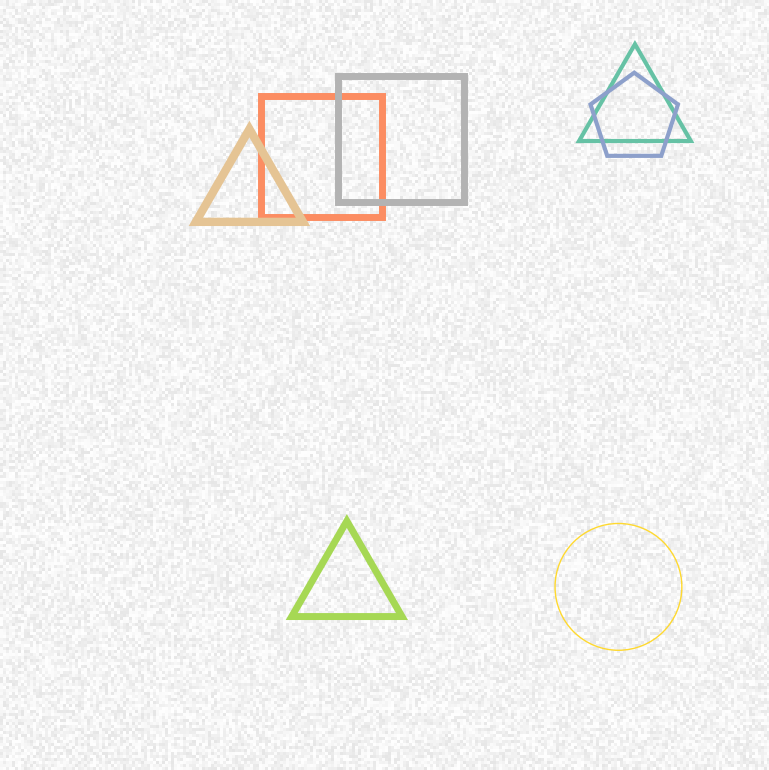[{"shape": "triangle", "thickness": 1.5, "radius": 0.42, "center": [0.825, 0.859]}, {"shape": "square", "thickness": 2.5, "radius": 0.39, "center": [0.417, 0.797]}, {"shape": "pentagon", "thickness": 1.5, "radius": 0.3, "center": [0.824, 0.846]}, {"shape": "triangle", "thickness": 2.5, "radius": 0.41, "center": [0.45, 0.241]}, {"shape": "circle", "thickness": 0.5, "radius": 0.41, "center": [0.803, 0.238]}, {"shape": "triangle", "thickness": 3, "radius": 0.4, "center": [0.324, 0.752]}, {"shape": "square", "thickness": 2.5, "radius": 0.41, "center": [0.521, 0.82]}]